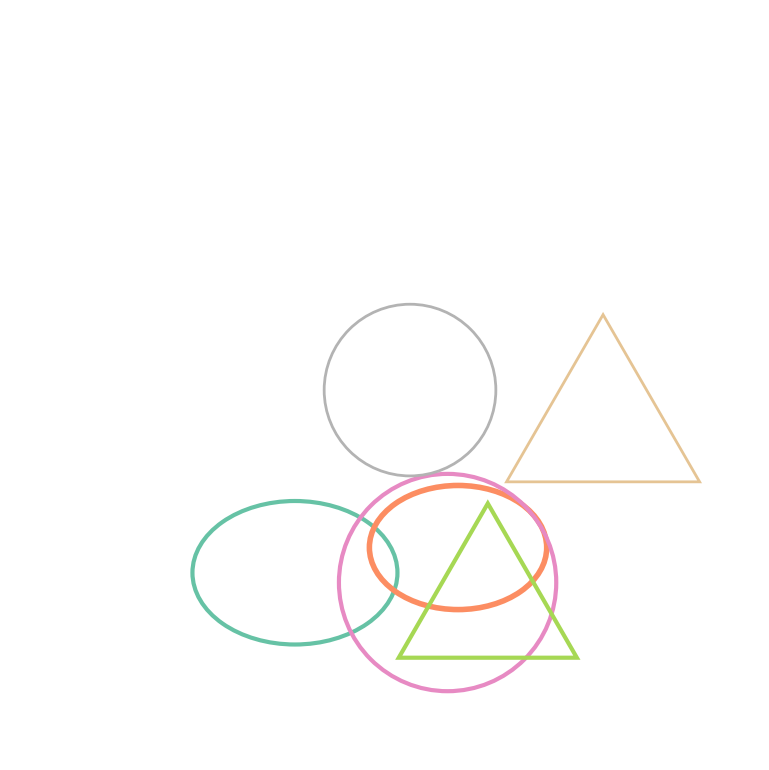[{"shape": "oval", "thickness": 1.5, "radius": 0.67, "center": [0.383, 0.256]}, {"shape": "oval", "thickness": 2, "radius": 0.58, "center": [0.595, 0.289]}, {"shape": "circle", "thickness": 1.5, "radius": 0.71, "center": [0.581, 0.243]}, {"shape": "triangle", "thickness": 1.5, "radius": 0.67, "center": [0.634, 0.213]}, {"shape": "triangle", "thickness": 1, "radius": 0.72, "center": [0.783, 0.447]}, {"shape": "circle", "thickness": 1, "radius": 0.56, "center": [0.532, 0.493]}]